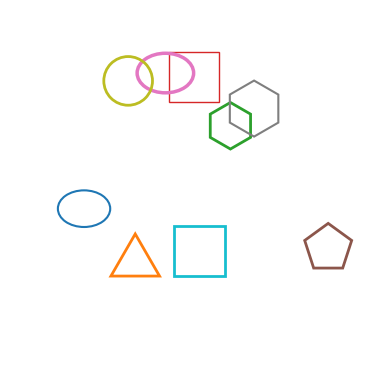[{"shape": "oval", "thickness": 1.5, "radius": 0.34, "center": [0.218, 0.458]}, {"shape": "triangle", "thickness": 2, "radius": 0.36, "center": [0.351, 0.319]}, {"shape": "hexagon", "thickness": 2, "radius": 0.3, "center": [0.598, 0.673]}, {"shape": "square", "thickness": 1, "radius": 0.32, "center": [0.504, 0.801]}, {"shape": "pentagon", "thickness": 2, "radius": 0.32, "center": [0.852, 0.356]}, {"shape": "oval", "thickness": 2.5, "radius": 0.37, "center": [0.43, 0.81]}, {"shape": "hexagon", "thickness": 1.5, "radius": 0.36, "center": [0.66, 0.718]}, {"shape": "circle", "thickness": 2, "radius": 0.32, "center": [0.333, 0.79]}, {"shape": "square", "thickness": 2, "radius": 0.33, "center": [0.519, 0.348]}]